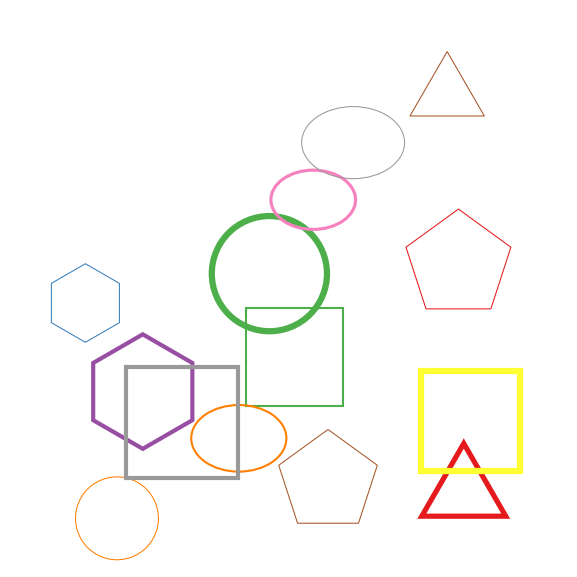[{"shape": "pentagon", "thickness": 0.5, "radius": 0.48, "center": [0.794, 0.542]}, {"shape": "triangle", "thickness": 2.5, "radius": 0.42, "center": [0.803, 0.147]}, {"shape": "hexagon", "thickness": 0.5, "radius": 0.34, "center": [0.148, 0.474]}, {"shape": "circle", "thickness": 3, "radius": 0.5, "center": [0.466, 0.525]}, {"shape": "square", "thickness": 1, "radius": 0.42, "center": [0.51, 0.381]}, {"shape": "hexagon", "thickness": 2, "radius": 0.5, "center": [0.247, 0.321]}, {"shape": "circle", "thickness": 0.5, "radius": 0.36, "center": [0.203, 0.102]}, {"shape": "oval", "thickness": 1, "radius": 0.41, "center": [0.414, 0.24]}, {"shape": "square", "thickness": 3, "radius": 0.43, "center": [0.815, 0.27]}, {"shape": "pentagon", "thickness": 0.5, "radius": 0.45, "center": [0.568, 0.166]}, {"shape": "triangle", "thickness": 0.5, "radius": 0.37, "center": [0.774, 0.835]}, {"shape": "oval", "thickness": 1.5, "radius": 0.37, "center": [0.542, 0.653]}, {"shape": "oval", "thickness": 0.5, "radius": 0.45, "center": [0.611, 0.752]}, {"shape": "square", "thickness": 2, "radius": 0.48, "center": [0.315, 0.267]}]